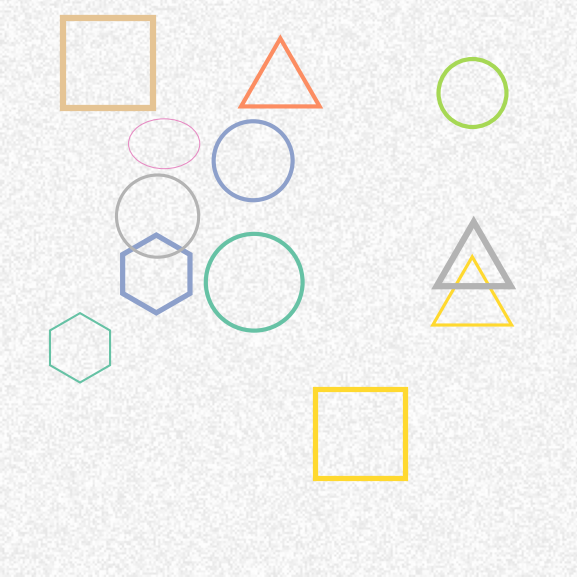[{"shape": "hexagon", "thickness": 1, "radius": 0.3, "center": [0.139, 0.397]}, {"shape": "circle", "thickness": 2, "radius": 0.42, "center": [0.44, 0.51]}, {"shape": "triangle", "thickness": 2, "radius": 0.39, "center": [0.485, 0.854]}, {"shape": "circle", "thickness": 2, "radius": 0.34, "center": [0.438, 0.721]}, {"shape": "hexagon", "thickness": 2.5, "radius": 0.34, "center": [0.271, 0.525]}, {"shape": "oval", "thickness": 0.5, "radius": 0.31, "center": [0.284, 0.75]}, {"shape": "circle", "thickness": 2, "radius": 0.29, "center": [0.818, 0.838]}, {"shape": "square", "thickness": 2.5, "radius": 0.39, "center": [0.623, 0.249]}, {"shape": "triangle", "thickness": 1.5, "radius": 0.39, "center": [0.818, 0.476]}, {"shape": "square", "thickness": 3, "radius": 0.39, "center": [0.187, 0.89]}, {"shape": "circle", "thickness": 1.5, "radius": 0.36, "center": [0.273, 0.625]}, {"shape": "triangle", "thickness": 3, "radius": 0.37, "center": [0.82, 0.541]}]